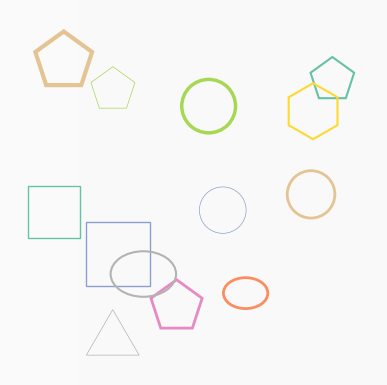[{"shape": "square", "thickness": 1, "radius": 0.34, "center": [0.139, 0.449]}, {"shape": "pentagon", "thickness": 1.5, "radius": 0.3, "center": [0.858, 0.793]}, {"shape": "oval", "thickness": 2, "radius": 0.29, "center": [0.634, 0.239]}, {"shape": "circle", "thickness": 0.5, "radius": 0.3, "center": [0.575, 0.454]}, {"shape": "square", "thickness": 1, "radius": 0.41, "center": [0.305, 0.34]}, {"shape": "pentagon", "thickness": 2, "radius": 0.35, "center": [0.456, 0.204]}, {"shape": "circle", "thickness": 2.5, "radius": 0.35, "center": [0.538, 0.724]}, {"shape": "pentagon", "thickness": 0.5, "radius": 0.3, "center": [0.291, 0.767]}, {"shape": "hexagon", "thickness": 1.5, "radius": 0.36, "center": [0.808, 0.711]}, {"shape": "pentagon", "thickness": 3, "radius": 0.39, "center": [0.164, 0.841]}, {"shape": "circle", "thickness": 2, "radius": 0.31, "center": [0.803, 0.495]}, {"shape": "triangle", "thickness": 0.5, "radius": 0.39, "center": [0.291, 0.117]}, {"shape": "oval", "thickness": 1.5, "radius": 0.42, "center": [0.37, 0.288]}]